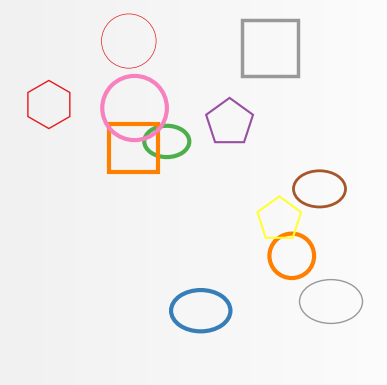[{"shape": "hexagon", "thickness": 1, "radius": 0.31, "center": [0.126, 0.729]}, {"shape": "circle", "thickness": 0.5, "radius": 0.35, "center": [0.332, 0.893]}, {"shape": "oval", "thickness": 3, "radius": 0.38, "center": [0.518, 0.193]}, {"shape": "oval", "thickness": 3, "radius": 0.29, "center": [0.43, 0.633]}, {"shape": "pentagon", "thickness": 1.5, "radius": 0.32, "center": [0.592, 0.682]}, {"shape": "square", "thickness": 3, "radius": 0.31, "center": [0.345, 0.616]}, {"shape": "circle", "thickness": 3, "radius": 0.29, "center": [0.753, 0.335]}, {"shape": "pentagon", "thickness": 1.5, "radius": 0.3, "center": [0.721, 0.43]}, {"shape": "oval", "thickness": 2, "radius": 0.34, "center": [0.825, 0.509]}, {"shape": "circle", "thickness": 3, "radius": 0.42, "center": [0.347, 0.719]}, {"shape": "oval", "thickness": 1, "radius": 0.41, "center": [0.854, 0.217]}, {"shape": "square", "thickness": 2.5, "radius": 0.36, "center": [0.696, 0.875]}]